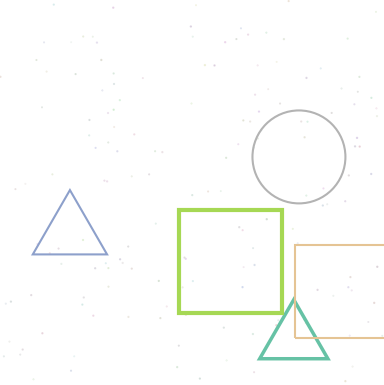[{"shape": "triangle", "thickness": 2.5, "radius": 0.51, "center": [0.763, 0.119]}, {"shape": "triangle", "thickness": 1.5, "radius": 0.56, "center": [0.182, 0.395]}, {"shape": "square", "thickness": 3, "radius": 0.67, "center": [0.599, 0.321]}, {"shape": "square", "thickness": 1.5, "radius": 0.6, "center": [0.886, 0.243]}, {"shape": "circle", "thickness": 1.5, "radius": 0.6, "center": [0.776, 0.592]}]